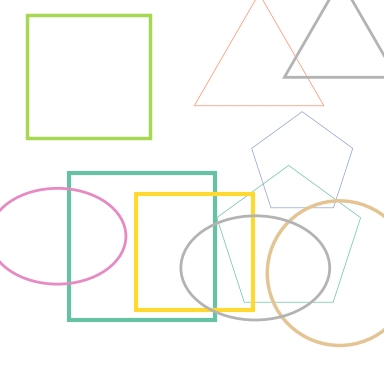[{"shape": "pentagon", "thickness": 0.5, "radius": 0.98, "center": [0.75, 0.374]}, {"shape": "square", "thickness": 3, "radius": 0.95, "center": [0.368, 0.36]}, {"shape": "triangle", "thickness": 0.5, "radius": 0.97, "center": [0.673, 0.822]}, {"shape": "pentagon", "thickness": 0.5, "radius": 0.69, "center": [0.785, 0.572]}, {"shape": "oval", "thickness": 2, "radius": 0.89, "center": [0.149, 0.386]}, {"shape": "square", "thickness": 2.5, "radius": 0.8, "center": [0.23, 0.801]}, {"shape": "square", "thickness": 3, "radius": 0.75, "center": [0.505, 0.345]}, {"shape": "circle", "thickness": 2.5, "radius": 0.94, "center": [0.882, 0.291]}, {"shape": "triangle", "thickness": 2, "radius": 0.84, "center": [0.884, 0.883]}, {"shape": "oval", "thickness": 2, "radius": 0.97, "center": [0.663, 0.304]}]